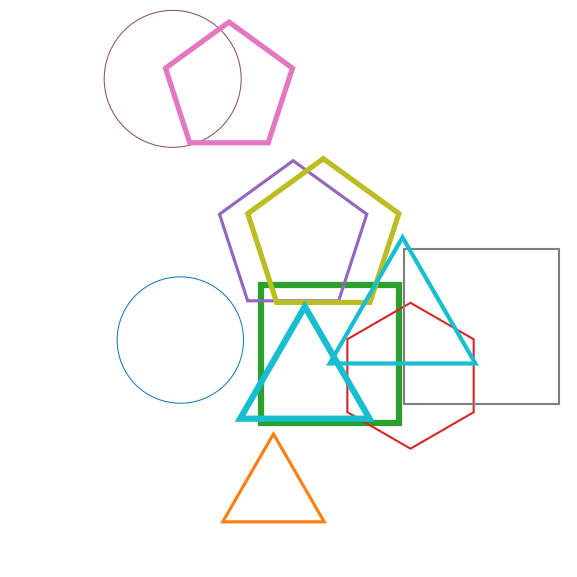[{"shape": "circle", "thickness": 0.5, "radius": 0.55, "center": [0.312, 0.41]}, {"shape": "triangle", "thickness": 1.5, "radius": 0.51, "center": [0.474, 0.146]}, {"shape": "square", "thickness": 3, "radius": 0.6, "center": [0.571, 0.386]}, {"shape": "hexagon", "thickness": 1, "radius": 0.63, "center": [0.711, 0.348]}, {"shape": "pentagon", "thickness": 1.5, "radius": 0.67, "center": [0.508, 0.587]}, {"shape": "circle", "thickness": 0.5, "radius": 0.59, "center": [0.299, 0.863]}, {"shape": "pentagon", "thickness": 2.5, "radius": 0.58, "center": [0.397, 0.845]}, {"shape": "square", "thickness": 1, "radius": 0.67, "center": [0.833, 0.434]}, {"shape": "pentagon", "thickness": 2.5, "radius": 0.69, "center": [0.56, 0.587]}, {"shape": "triangle", "thickness": 2, "radius": 0.73, "center": [0.697, 0.443]}, {"shape": "triangle", "thickness": 3, "radius": 0.65, "center": [0.528, 0.339]}]